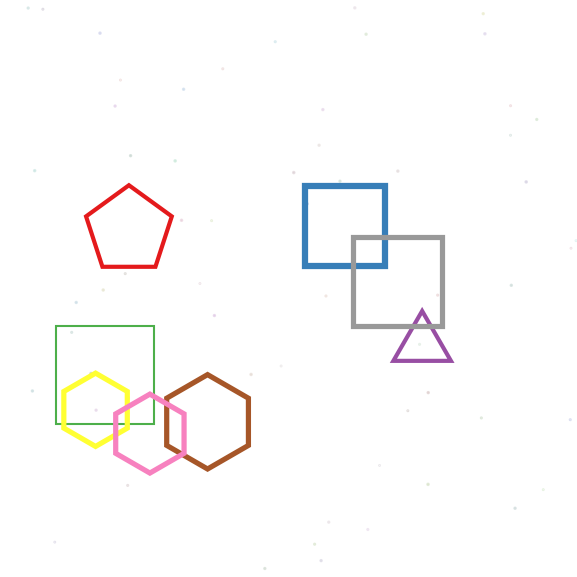[{"shape": "pentagon", "thickness": 2, "radius": 0.39, "center": [0.223, 0.6]}, {"shape": "square", "thickness": 3, "radius": 0.35, "center": [0.597, 0.608]}, {"shape": "square", "thickness": 1, "radius": 0.43, "center": [0.181, 0.35]}, {"shape": "triangle", "thickness": 2, "radius": 0.29, "center": [0.731, 0.403]}, {"shape": "hexagon", "thickness": 2.5, "radius": 0.32, "center": [0.165, 0.29]}, {"shape": "hexagon", "thickness": 2.5, "radius": 0.41, "center": [0.359, 0.269]}, {"shape": "hexagon", "thickness": 2.5, "radius": 0.34, "center": [0.26, 0.248]}, {"shape": "square", "thickness": 2.5, "radius": 0.38, "center": [0.688, 0.512]}]